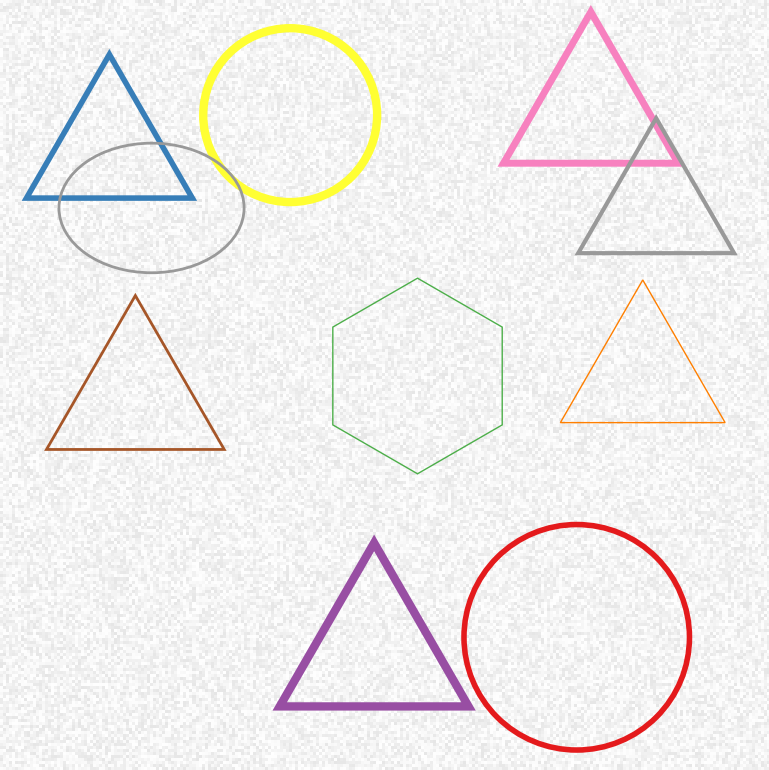[{"shape": "circle", "thickness": 2, "radius": 0.73, "center": [0.749, 0.172]}, {"shape": "triangle", "thickness": 2, "radius": 0.62, "center": [0.142, 0.805]}, {"shape": "hexagon", "thickness": 0.5, "radius": 0.64, "center": [0.542, 0.512]}, {"shape": "triangle", "thickness": 3, "radius": 0.71, "center": [0.486, 0.153]}, {"shape": "triangle", "thickness": 0.5, "radius": 0.62, "center": [0.835, 0.513]}, {"shape": "circle", "thickness": 3, "radius": 0.56, "center": [0.377, 0.85]}, {"shape": "triangle", "thickness": 1, "radius": 0.67, "center": [0.176, 0.483]}, {"shape": "triangle", "thickness": 2.5, "radius": 0.65, "center": [0.767, 0.854]}, {"shape": "triangle", "thickness": 1.5, "radius": 0.58, "center": [0.852, 0.73]}, {"shape": "oval", "thickness": 1, "radius": 0.6, "center": [0.197, 0.73]}]